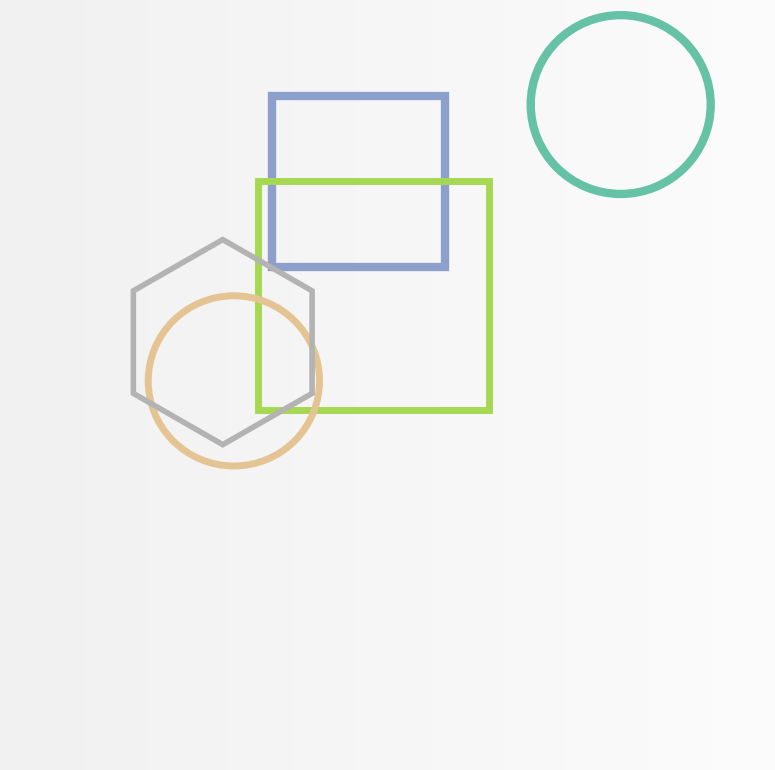[{"shape": "circle", "thickness": 3, "radius": 0.58, "center": [0.801, 0.864]}, {"shape": "square", "thickness": 3, "radius": 0.56, "center": [0.462, 0.764]}, {"shape": "square", "thickness": 2.5, "radius": 0.74, "center": [0.482, 0.617]}, {"shape": "circle", "thickness": 2.5, "radius": 0.55, "center": [0.302, 0.505]}, {"shape": "hexagon", "thickness": 2, "radius": 0.67, "center": [0.287, 0.556]}]